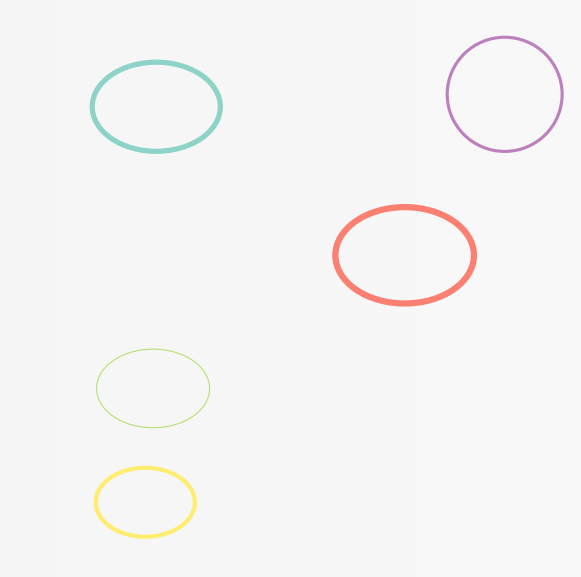[{"shape": "oval", "thickness": 2.5, "radius": 0.55, "center": [0.269, 0.814]}, {"shape": "oval", "thickness": 3, "radius": 0.6, "center": [0.696, 0.557]}, {"shape": "oval", "thickness": 0.5, "radius": 0.49, "center": [0.263, 0.327]}, {"shape": "circle", "thickness": 1.5, "radius": 0.49, "center": [0.868, 0.836]}, {"shape": "oval", "thickness": 2, "radius": 0.43, "center": [0.25, 0.129]}]